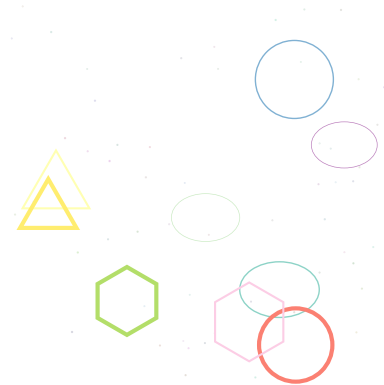[{"shape": "oval", "thickness": 1, "radius": 0.52, "center": [0.726, 0.248]}, {"shape": "triangle", "thickness": 1.5, "radius": 0.5, "center": [0.145, 0.509]}, {"shape": "circle", "thickness": 3, "radius": 0.48, "center": [0.768, 0.104]}, {"shape": "circle", "thickness": 1, "radius": 0.51, "center": [0.765, 0.794]}, {"shape": "hexagon", "thickness": 3, "radius": 0.44, "center": [0.33, 0.218]}, {"shape": "hexagon", "thickness": 1.5, "radius": 0.51, "center": [0.647, 0.164]}, {"shape": "oval", "thickness": 0.5, "radius": 0.43, "center": [0.894, 0.624]}, {"shape": "oval", "thickness": 0.5, "radius": 0.44, "center": [0.534, 0.435]}, {"shape": "triangle", "thickness": 3, "radius": 0.42, "center": [0.125, 0.45]}]